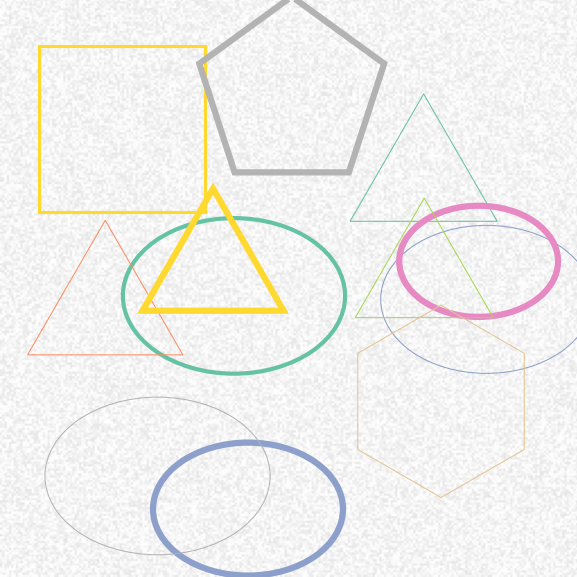[{"shape": "triangle", "thickness": 0.5, "radius": 0.74, "center": [0.734, 0.689]}, {"shape": "oval", "thickness": 2, "radius": 0.96, "center": [0.405, 0.487]}, {"shape": "triangle", "thickness": 0.5, "radius": 0.78, "center": [0.182, 0.462]}, {"shape": "oval", "thickness": 3, "radius": 0.82, "center": [0.429, 0.118]}, {"shape": "oval", "thickness": 0.5, "radius": 0.92, "center": [0.842, 0.481]}, {"shape": "oval", "thickness": 3, "radius": 0.69, "center": [0.829, 0.547]}, {"shape": "triangle", "thickness": 0.5, "radius": 0.69, "center": [0.735, 0.518]}, {"shape": "triangle", "thickness": 3, "radius": 0.7, "center": [0.369, 0.532]}, {"shape": "square", "thickness": 1.5, "radius": 0.72, "center": [0.212, 0.776]}, {"shape": "hexagon", "thickness": 0.5, "radius": 0.83, "center": [0.764, 0.304]}, {"shape": "oval", "thickness": 0.5, "radius": 0.97, "center": [0.273, 0.175]}, {"shape": "pentagon", "thickness": 3, "radius": 0.84, "center": [0.505, 0.837]}]